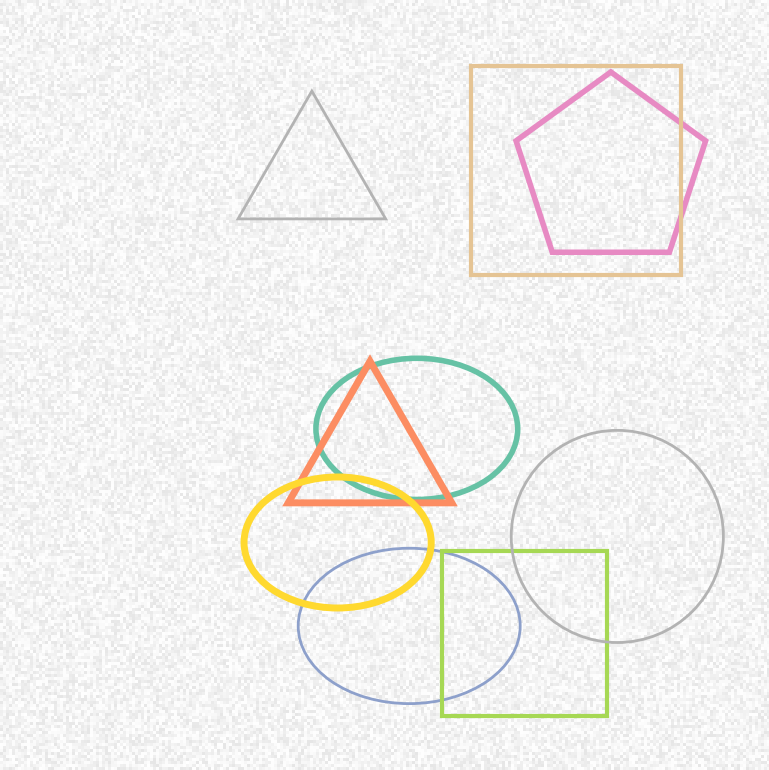[{"shape": "oval", "thickness": 2, "radius": 0.66, "center": [0.541, 0.443]}, {"shape": "triangle", "thickness": 2.5, "radius": 0.61, "center": [0.481, 0.408]}, {"shape": "oval", "thickness": 1, "radius": 0.72, "center": [0.531, 0.187]}, {"shape": "pentagon", "thickness": 2, "radius": 0.65, "center": [0.793, 0.777]}, {"shape": "square", "thickness": 1.5, "radius": 0.53, "center": [0.681, 0.178]}, {"shape": "oval", "thickness": 2.5, "radius": 0.61, "center": [0.438, 0.295]}, {"shape": "square", "thickness": 1.5, "radius": 0.68, "center": [0.748, 0.779]}, {"shape": "triangle", "thickness": 1, "radius": 0.55, "center": [0.405, 0.771]}, {"shape": "circle", "thickness": 1, "radius": 0.69, "center": [0.802, 0.303]}]